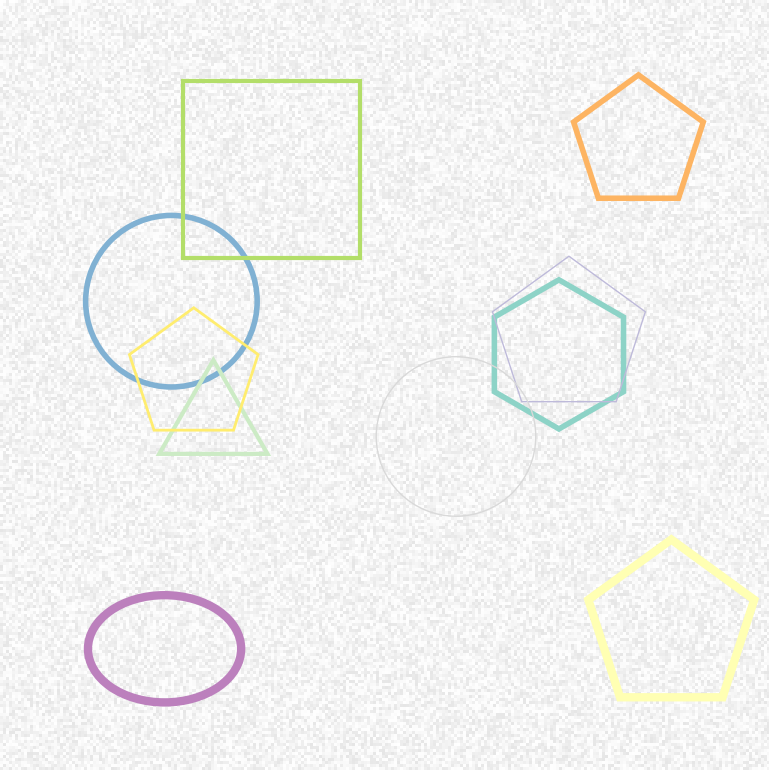[{"shape": "hexagon", "thickness": 2, "radius": 0.48, "center": [0.726, 0.54]}, {"shape": "pentagon", "thickness": 3, "radius": 0.57, "center": [0.872, 0.186]}, {"shape": "pentagon", "thickness": 0.5, "radius": 0.52, "center": [0.739, 0.563]}, {"shape": "circle", "thickness": 2, "radius": 0.56, "center": [0.223, 0.609]}, {"shape": "pentagon", "thickness": 2, "radius": 0.44, "center": [0.829, 0.814]}, {"shape": "square", "thickness": 1.5, "radius": 0.57, "center": [0.352, 0.78]}, {"shape": "circle", "thickness": 0.5, "radius": 0.52, "center": [0.592, 0.433]}, {"shape": "oval", "thickness": 3, "radius": 0.5, "center": [0.214, 0.157]}, {"shape": "triangle", "thickness": 1.5, "radius": 0.41, "center": [0.277, 0.451]}, {"shape": "pentagon", "thickness": 1, "radius": 0.44, "center": [0.252, 0.512]}]